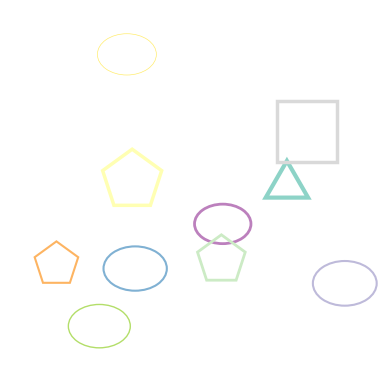[{"shape": "triangle", "thickness": 3, "radius": 0.32, "center": [0.745, 0.519]}, {"shape": "pentagon", "thickness": 2.5, "radius": 0.4, "center": [0.343, 0.532]}, {"shape": "oval", "thickness": 1.5, "radius": 0.41, "center": [0.896, 0.264]}, {"shape": "oval", "thickness": 1.5, "radius": 0.41, "center": [0.351, 0.302]}, {"shape": "pentagon", "thickness": 1.5, "radius": 0.3, "center": [0.147, 0.314]}, {"shape": "oval", "thickness": 1, "radius": 0.4, "center": [0.258, 0.153]}, {"shape": "square", "thickness": 2.5, "radius": 0.39, "center": [0.797, 0.658]}, {"shape": "oval", "thickness": 2, "radius": 0.37, "center": [0.579, 0.418]}, {"shape": "pentagon", "thickness": 2, "radius": 0.33, "center": [0.575, 0.325]}, {"shape": "oval", "thickness": 0.5, "radius": 0.38, "center": [0.33, 0.859]}]